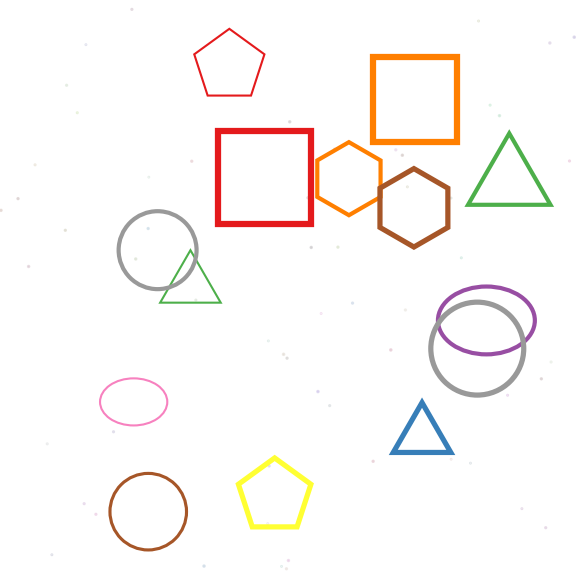[{"shape": "square", "thickness": 3, "radius": 0.4, "center": [0.458, 0.692]}, {"shape": "pentagon", "thickness": 1, "radius": 0.32, "center": [0.397, 0.885]}, {"shape": "triangle", "thickness": 2.5, "radius": 0.29, "center": [0.731, 0.244]}, {"shape": "triangle", "thickness": 2, "radius": 0.41, "center": [0.882, 0.686]}, {"shape": "triangle", "thickness": 1, "radius": 0.3, "center": [0.33, 0.505]}, {"shape": "oval", "thickness": 2, "radius": 0.42, "center": [0.842, 0.444]}, {"shape": "hexagon", "thickness": 2, "radius": 0.32, "center": [0.604, 0.69]}, {"shape": "square", "thickness": 3, "radius": 0.37, "center": [0.719, 0.827]}, {"shape": "pentagon", "thickness": 2.5, "radius": 0.33, "center": [0.476, 0.14]}, {"shape": "circle", "thickness": 1.5, "radius": 0.33, "center": [0.257, 0.113]}, {"shape": "hexagon", "thickness": 2.5, "radius": 0.34, "center": [0.717, 0.639]}, {"shape": "oval", "thickness": 1, "radius": 0.29, "center": [0.231, 0.303]}, {"shape": "circle", "thickness": 2.5, "radius": 0.4, "center": [0.826, 0.395]}, {"shape": "circle", "thickness": 2, "radius": 0.34, "center": [0.273, 0.566]}]